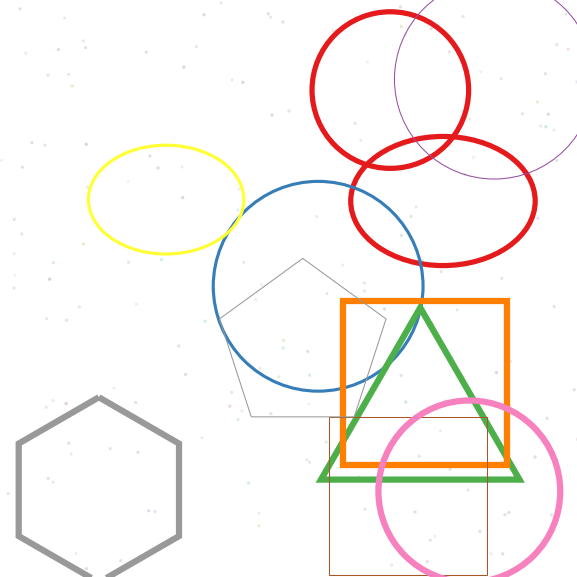[{"shape": "circle", "thickness": 2.5, "radius": 0.68, "center": [0.676, 0.843]}, {"shape": "oval", "thickness": 2.5, "radius": 0.8, "center": [0.767, 0.651]}, {"shape": "circle", "thickness": 1.5, "radius": 0.91, "center": [0.551, 0.503]}, {"shape": "triangle", "thickness": 3, "radius": 0.99, "center": [0.728, 0.268]}, {"shape": "circle", "thickness": 0.5, "radius": 0.86, "center": [0.856, 0.862]}, {"shape": "square", "thickness": 3, "radius": 0.71, "center": [0.737, 0.337]}, {"shape": "oval", "thickness": 1.5, "radius": 0.67, "center": [0.288, 0.654]}, {"shape": "square", "thickness": 0.5, "radius": 0.68, "center": [0.707, 0.14]}, {"shape": "circle", "thickness": 3, "radius": 0.79, "center": [0.813, 0.148]}, {"shape": "hexagon", "thickness": 3, "radius": 0.8, "center": [0.171, 0.151]}, {"shape": "pentagon", "thickness": 0.5, "radius": 0.76, "center": [0.524, 0.4]}]